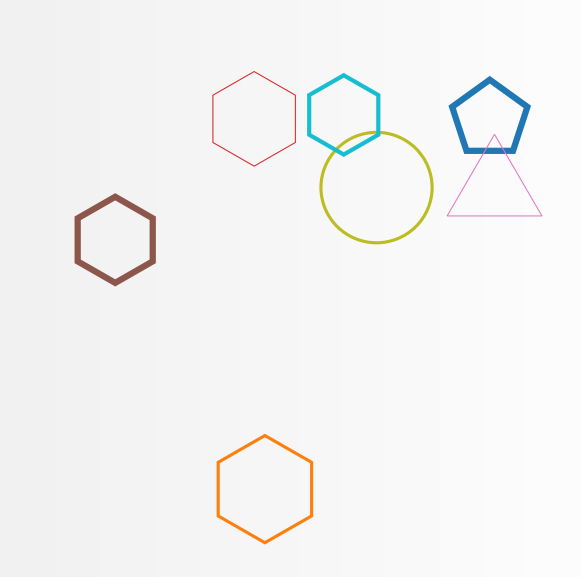[{"shape": "pentagon", "thickness": 3, "radius": 0.34, "center": [0.843, 0.793]}, {"shape": "hexagon", "thickness": 1.5, "radius": 0.46, "center": [0.456, 0.152]}, {"shape": "hexagon", "thickness": 0.5, "radius": 0.41, "center": [0.437, 0.793]}, {"shape": "hexagon", "thickness": 3, "radius": 0.37, "center": [0.198, 0.584]}, {"shape": "triangle", "thickness": 0.5, "radius": 0.47, "center": [0.851, 0.672]}, {"shape": "circle", "thickness": 1.5, "radius": 0.48, "center": [0.648, 0.674]}, {"shape": "hexagon", "thickness": 2, "radius": 0.34, "center": [0.591, 0.8]}]